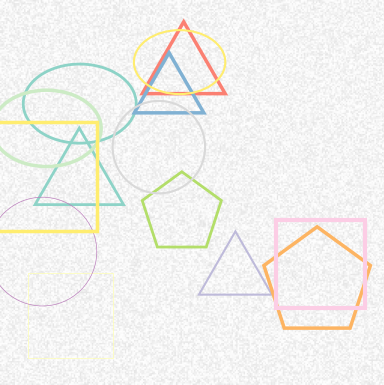[{"shape": "oval", "thickness": 2, "radius": 0.73, "center": [0.207, 0.731]}, {"shape": "triangle", "thickness": 2, "radius": 0.66, "center": [0.206, 0.535]}, {"shape": "square", "thickness": 0.5, "radius": 0.55, "center": [0.183, 0.18]}, {"shape": "triangle", "thickness": 1.5, "radius": 0.55, "center": [0.611, 0.289]}, {"shape": "triangle", "thickness": 2.5, "radius": 0.62, "center": [0.477, 0.819]}, {"shape": "triangle", "thickness": 2.5, "radius": 0.52, "center": [0.439, 0.759]}, {"shape": "pentagon", "thickness": 2.5, "radius": 0.73, "center": [0.824, 0.265]}, {"shape": "pentagon", "thickness": 2, "radius": 0.54, "center": [0.472, 0.446]}, {"shape": "square", "thickness": 3, "radius": 0.58, "center": [0.832, 0.314]}, {"shape": "circle", "thickness": 1.5, "radius": 0.6, "center": [0.413, 0.618]}, {"shape": "circle", "thickness": 0.5, "radius": 0.71, "center": [0.11, 0.347]}, {"shape": "oval", "thickness": 2.5, "radius": 0.71, "center": [0.121, 0.667]}, {"shape": "oval", "thickness": 1.5, "radius": 0.59, "center": [0.466, 0.839]}, {"shape": "square", "thickness": 2.5, "radius": 0.71, "center": [0.109, 0.541]}]